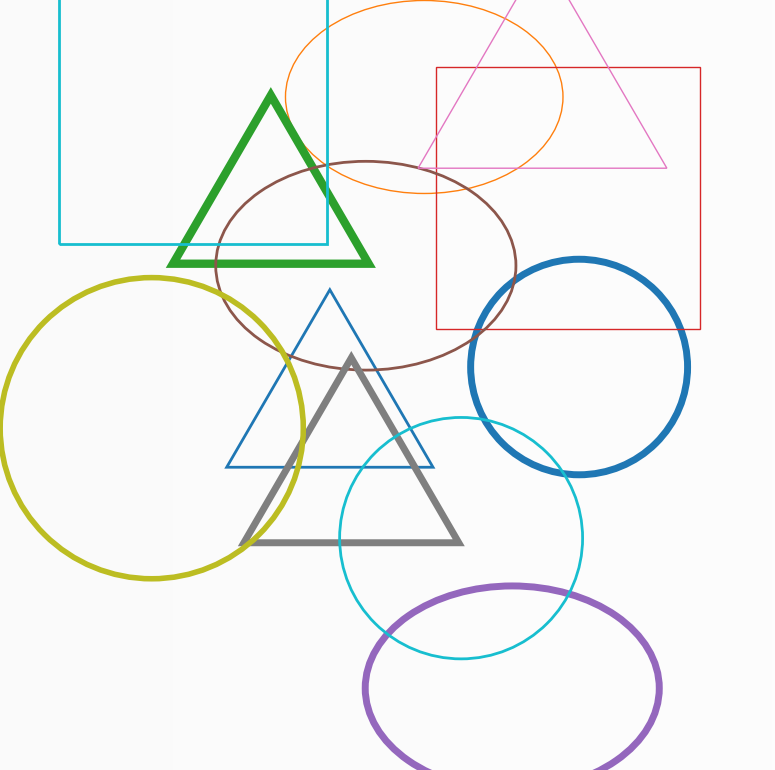[{"shape": "triangle", "thickness": 1, "radius": 0.77, "center": [0.426, 0.47]}, {"shape": "circle", "thickness": 2.5, "radius": 0.7, "center": [0.747, 0.523]}, {"shape": "oval", "thickness": 0.5, "radius": 0.9, "center": [0.547, 0.874]}, {"shape": "triangle", "thickness": 3, "radius": 0.73, "center": [0.349, 0.73]}, {"shape": "square", "thickness": 0.5, "radius": 0.85, "center": [0.733, 0.743]}, {"shape": "oval", "thickness": 2.5, "radius": 0.95, "center": [0.661, 0.106]}, {"shape": "oval", "thickness": 1, "radius": 0.97, "center": [0.472, 0.655]}, {"shape": "triangle", "thickness": 0.5, "radius": 0.93, "center": [0.7, 0.874]}, {"shape": "triangle", "thickness": 2.5, "radius": 0.8, "center": [0.453, 0.375]}, {"shape": "circle", "thickness": 2, "radius": 0.98, "center": [0.196, 0.444]}, {"shape": "circle", "thickness": 1, "radius": 0.78, "center": [0.595, 0.301]}, {"shape": "square", "thickness": 1, "radius": 0.87, "center": [0.249, 0.856]}]